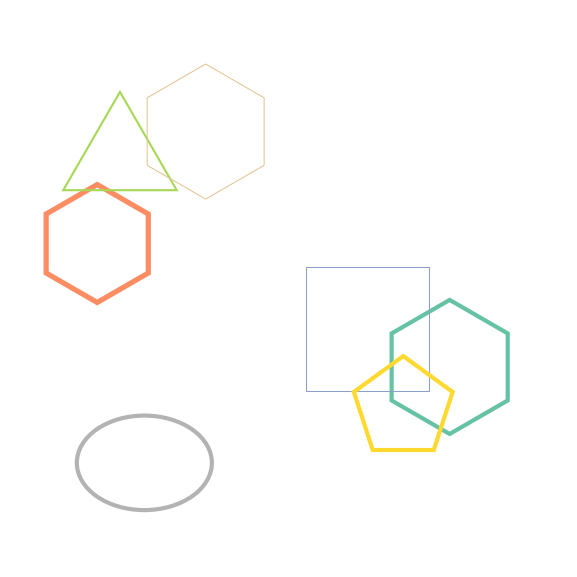[{"shape": "hexagon", "thickness": 2, "radius": 0.58, "center": [0.779, 0.364]}, {"shape": "hexagon", "thickness": 2.5, "radius": 0.51, "center": [0.168, 0.577]}, {"shape": "square", "thickness": 0.5, "radius": 0.54, "center": [0.636, 0.429]}, {"shape": "triangle", "thickness": 1, "radius": 0.57, "center": [0.208, 0.726]}, {"shape": "pentagon", "thickness": 2, "radius": 0.45, "center": [0.698, 0.293]}, {"shape": "hexagon", "thickness": 0.5, "radius": 0.58, "center": [0.356, 0.771]}, {"shape": "oval", "thickness": 2, "radius": 0.58, "center": [0.25, 0.198]}]